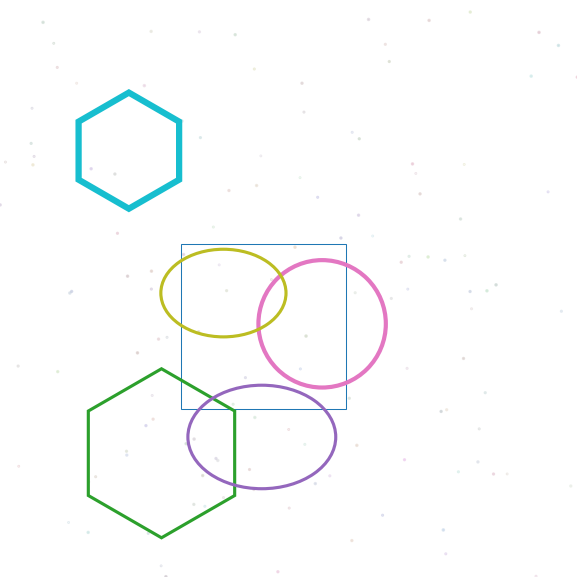[{"shape": "square", "thickness": 0.5, "radius": 0.71, "center": [0.457, 0.434]}, {"shape": "hexagon", "thickness": 1.5, "radius": 0.73, "center": [0.28, 0.214]}, {"shape": "oval", "thickness": 1.5, "radius": 0.64, "center": [0.453, 0.242]}, {"shape": "circle", "thickness": 2, "radius": 0.55, "center": [0.558, 0.438]}, {"shape": "oval", "thickness": 1.5, "radius": 0.54, "center": [0.387, 0.492]}, {"shape": "hexagon", "thickness": 3, "radius": 0.5, "center": [0.223, 0.738]}]